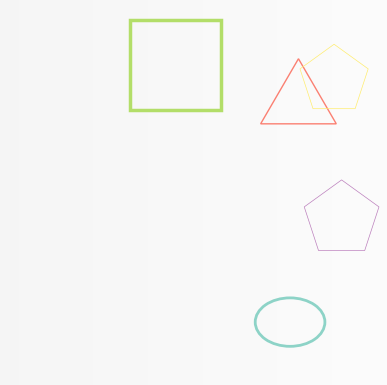[{"shape": "oval", "thickness": 2, "radius": 0.45, "center": [0.749, 0.163]}, {"shape": "triangle", "thickness": 1, "radius": 0.56, "center": [0.77, 0.735]}, {"shape": "square", "thickness": 2.5, "radius": 0.59, "center": [0.454, 0.831]}, {"shape": "pentagon", "thickness": 0.5, "radius": 0.51, "center": [0.882, 0.431]}, {"shape": "pentagon", "thickness": 0.5, "radius": 0.46, "center": [0.862, 0.793]}]